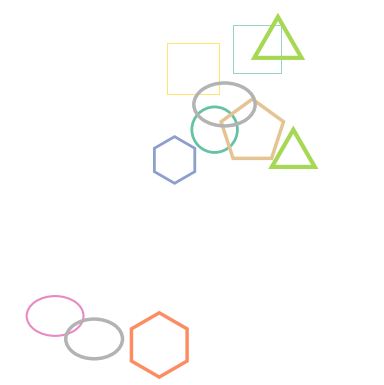[{"shape": "circle", "thickness": 2, "radius": 0.3, "center": [0.557, 0.663]}, {"shape": "square", "thickness": 0.5, "radius": 0.31, "center": [0.668, 0.872]}, {"shape": "hexagon", "thickness": 2.5, "radius": 0.42, "center": [0.414, 0.104]}, {"shape": "hexagon", "thickness": 2, "radius": 0.3, "center": [0.453, 0.585]}, {"shape": "oval", "thickness": 1.5, "radius": 0.37, "center": [0.143, 0.179]}, {"shape": "triangle", "thickness": 3, "radius": 0.35, "center": [0.722, 0.885]}, {"shape": "triangle", "thickness": 3, "radius": 0.32, "center": [0.762, 0.599]}, {"shape": "square", "thickness": 0.5, "radius": 0.33, "center": [0.501, 0.822]}, {"shape": "pentagon", "thickness": 2.5, "radius": 0.43, "center": [0.655, 0.658]}, {"shape": "oval", "thickness": 2.5, "radius": 0.4, "center": [0.583, 0.729]}, {"shape": "oval", "thickness": 2.5, "radius": 0.37, "center": [0.245, 0.12]}]